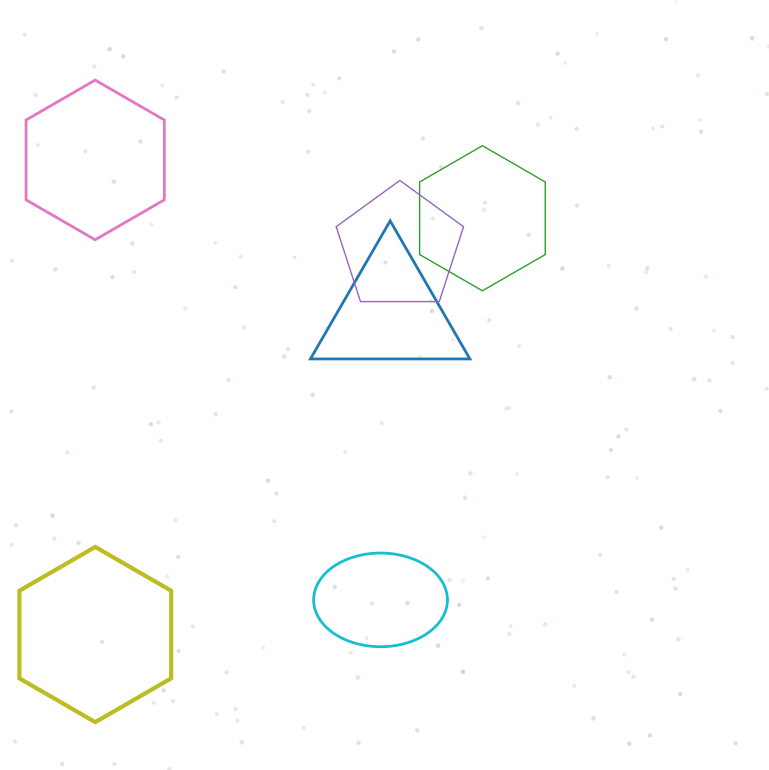[{"shape": "triangle", "thickness": 1, "radius": 0.6, "center": [0.507, 0.594]}, {"shape": "hexagon", "thickness": 0.5, "radius": 0.47, "center": [0.627, 0.717]}, {"shape": "pentagon", "thickness": 0.5, "radius": 0.43, "center": [0.519, 0.679]}, {"shape": "hexagon", "thickness": 1, "radius": 0.52, "center": [0.124, 0.792]}, {"shape": "hexagon", "thickness": 1.5, "radius": 0.57, "center": [0.124, 0.176]}, {"shape": "oval", "thickness": 1, "radius": 0.43, "center": [0.494, 0.221]}]